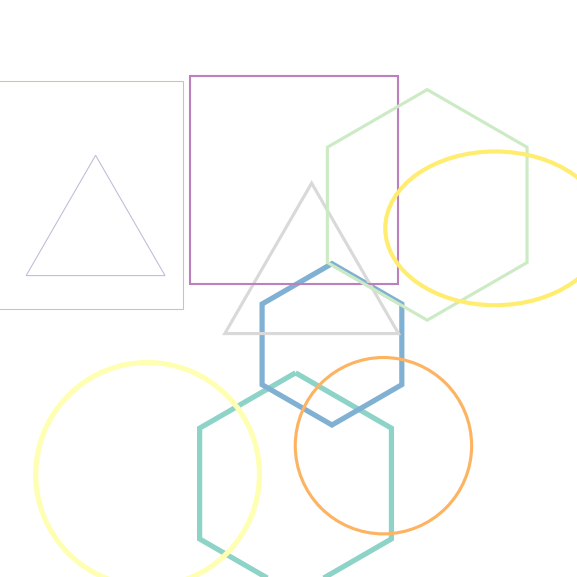[{"shape": "hexagon", "thickness": 2.5, "radius": 0.96, "center": [0.512, 0.162]}, {"shape": "circle", "thickness": 2.5, "radius": 0.97, "center": [0.256, 0.178]}, {"shape": "triangle", "thickness": 0.5, "radius": 0.69, "center": [0.166, 0.591]}, {"shape": "hexagon", "thickness": 2.5, "radius": 0.7, "center": [0.575, 0.403]}, {"shape": "circle", "thickness": 1.5, "radius": 0.76, "center": [0.664, 0.227]}, {"shape": "square", "thickness": 0.5, "radius": 0.98, "center": [0.121, 0.661]}, {"shape": "triangle", "thickness": 1.5, "radius": 0.87, "center": [0.54, 0.508]}, {"shape": "square", "thickness": 1, "radius": 0.9, "center": [0.51, 0.687]}, {"shape": "hexagon", "thickness": 1.5, "radius": 1.0, "center": [0.74, 0.644]}, {"shape": "oval", "thickness": 2, "radius": 0.95, "center": [0.857, 0.604]}]